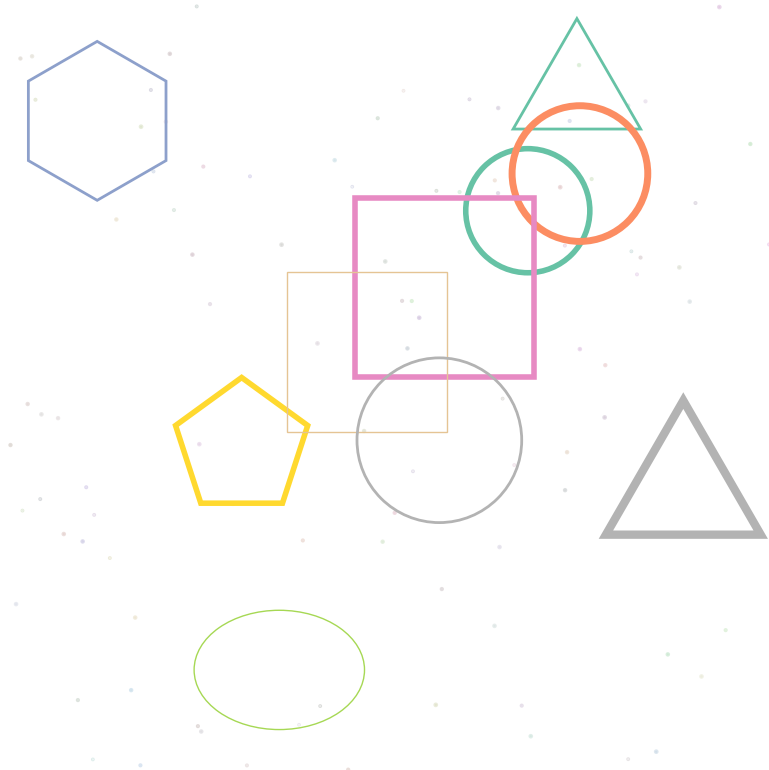[{"shape": "triangle", "thickness": 1, "radius": 0.48, "center": [0.749, 0.88]}, {"shape": "circle", "thickness": 2, "radius": 0.4, "center": [0.685, 0.726]}, {"shape": "circle", "thickness": 2.5, "radius": 0.44, "center": [0.753, 0.775]}, {"shape": "hexagon", "thickness": 1, "radius": 0.52, "center": [0.126, 0.843]}, {"shape": "square", "thickness": 2, "radius": 0.58, "center": [0.577, 0.626]}, {"shape": "oval", "thickness": 0.5, "radius": 0.55, "center": [0.363, 0.13]}, {"shape": "pentagon", "thickness": 2, "radius": 0.45, "center": [0.314, 0.419]}, {"shape": "square", "thickness": 0.5, "radius": 0.52, "center": [0.476, 0.543]}, {"shape": "triangle", "thickness": 3, "radius": 0.58, "center": [0.887, 0.364]}, {"shape": "circle", "thickness": 1, "radius": 0.53, "center": [0.571, 0.428]}]